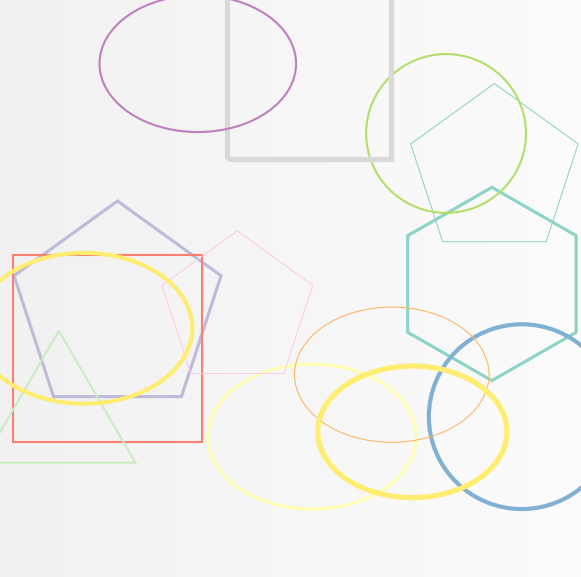[{"shape": "pentagon", "thickness": 0.5, "radius": 0.76, "center": [0.851, 0.703]}, {"shape": "hexagon", "thickness": 1.5, "radius": 0.84, "center": [0.846, 0.507]}, {"shape": "oval", "thickness": 1.5, "radius": 0.9, "center": [0.537, 0.243]}, {"shape": "pentagon", "thickness": 1.5, "radius": 0.94, "center": [0.202, 0.464]}, {"shape": "square", "thickness": 1, "radius": 0.81, "center": [0.185, 0.396]}, {"shape": "circle", "thickness": 2, "radius": 0.8, "center": [0.898, 0.278]}, {"shape": "oval", "thickness": 0.5, "radius": 0.84, "center": [0.674, 0.35]}, {"shape": "circle", "thickness": 1, "radius": 0.69, "center": [0.767, 0.768]}, {"shape": "pentagon", "thickness": 0.5, "radius": 0.68, "center": [0.408, 0.463]}, {"shape": "square", "thickness": 2.5, "radius": 0.7, "center": [0.532, 0.865]}, {"shape": "oval", "thickness": 1, "radius": 0.85, "center": [0.34, 0.889]}, {"shape": "triangle", "thickness": 1, "radius": 0.76, "center": [0.101, 0.274]}, {"shape": "oval", "thickness": 2.5, "radius": 0.81, "center": [0.709, 0.251]}, {"shape": "oval", "thickness": 2, "radius": 0.93, "center": [0.144, 0.431]}]